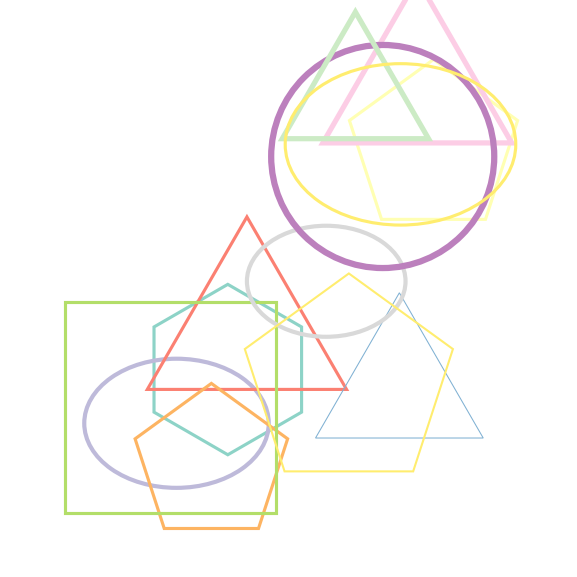[{"shape": "hexagon", "thickness": 1.5, "radius": 0.74, "center": [0.394, 0.359]}, {"shape": "pentagon", "thickness": 1.5, "radius": 0.77, "center": [0.751, 0.743]}, {"shape": "oval", "thickness": 2, "radius": 0.8, "center": [0.306, 0.266]}, {"shape": "triangle", "thickness": 1.5, "radius": 1.0, "center": [0.428, 0.424]}, {"shape": "triangle", "thickness": 0.5, "radius": 0.84, "center": [0.692, 0.324]}, {"shape": "pentagon", "thickness": 1.5, "radius": 0.69, "center": [0.366, 0.196]}, {"shape": "square", "thickness": 1.5, "radius": 0.91, "center": [0.295, 0.294]}, {"shape": "triangle", "thickness": 2.5, "radius": 0.94, "center": [0.723, 0.846]}, {"shape": "oval", "thickness": 2, "radius": 0.69, "center": [0.565, 0.512]}, {"shape": "circle", "thickness": 3, "radius": 0.97, "center": [0.663, 0.728]}, {"shape": "triangle", "thickness": 2.5, "radius": 0.73, "center": [0.615, 0.832]}, {"shape": "pentagon", "thickness": 1, "radius": 0.95, "center": [0.604, 0.336]}, {"shape": "oval", "thickness": 1.5, "radius": 1.0, "center": [0.693, 0.749]}]